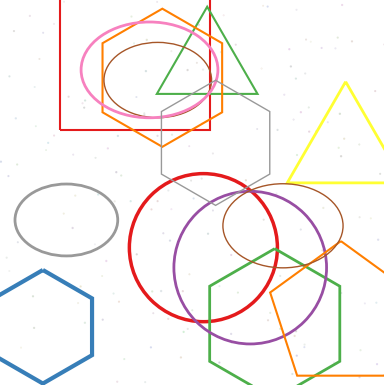[{"shape": "square", "thickness": 1.5, "radius": 0.98, "center": [0.35, 0.857]}, {"shape": "circle", "thickness": 2.5, "radius": 0.96, "center": [0.528, 0.357]}, {"shape": "hexagon", "thickness": 3, "radius": 0.74, "center": [0.111, 0.151]}, {"shape": "hexagon", "thickness": 2, "radius": 0.98, "center": [0.714, 0.159]}, {"shape": "triangle", "thickness": 1.5, "radius": 0.75, "center": [0.538, 0.832]}, {"shape": "circle", "thickness": 2, "radius": 0.99, "center": [0.65, 0.305]}, {"shape": "hexagon", "thickness": 1.5, "radius": 0.9, "center": [0.422, 0.798]}, {"shape": "pentagon", "thickness": 1.5, "radius": 0.97, "center": [0.885, 0.181]}, {"shape": "triangle", "thickness": 2, "radius": 0.88, "center": [0.898, 0.613]}, {"shape": "oval", "thickness": 1, "radius": 0.7, "center": [0.41, 0.792]}, {"shape": "oval", "thickness": 1, "radius": 0.78, "center": [0.735, 0.414]}, {"shape": "oval", "thickness": 2, "radius": 0.89, "center": [0.388, 0.818]}, {"shape": "oval", "thickness": 2, "radius": 0.67, "center": [0.172, 0.429]}, {"shape": "hexagon", "thickness": 1, "radius": 0.81, "center": [0.56, 0.629]}]